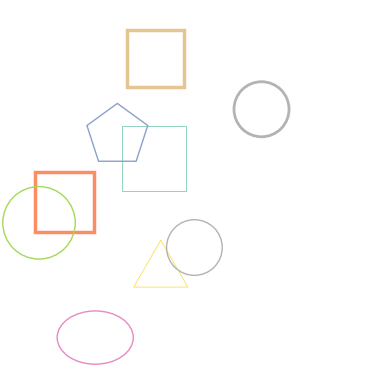[{"shape": "square", "thickness": 0.5, "radius": 0.42, "center": [0.4, 0.588]}, {"shape": "square", "thickness": 2.5, "radius": 0.39, "center": [0.167, 0.475]}, {"shape": "pentagon", "thickness": 1, "radius": 0.42, "center": [0.305, 0.648]}, {"shape": "oval", "thickness": 1, "radius": 0.49, "center": [0.247, 0.123]}, {"shape": "circle", "thickness": 1, "radius": 0.47, "center": [0.101, 0.421]}, {"shape": "triangle", "thickness": 0.5, "radius": 0.41, "center": [0.418, 0.295]}, {"shape": "square", "thickness": 2.5, "radius": 0.37, "center": [0.403, 0.847]}, {"shape": "circle", "thickness": 1, "radius": 0.36, "center": [0.505, 0.357]}, {"shape": "circle", "thickness": 2, "radius": 0.36, "center": [0.679, 0.716]}]